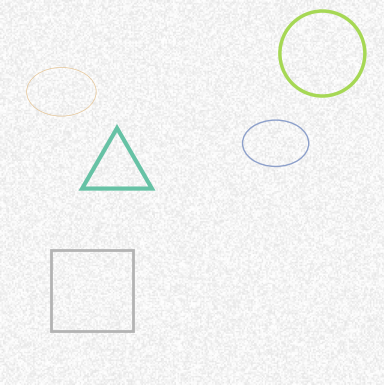[{"shape": "triangle", "thickness": 3, "radius": 0.52, "center": [0.304, 0.563]}, {"shape": "oval", "thickness": 1, "radius": 0.43, "center": [0.716, 0.628]}, {"shape": "circle", "thickness": 2.5, "radius": 0.55, "center": [0.837, 0.861]}, {"shape": "oval", "thickness": 0.5, "radius": 0.45, "center": [0.16, 0.762]}, {"shape": "square", "thickness": 2, "radius": 0.53, "center": [0.238, 0.245]}]